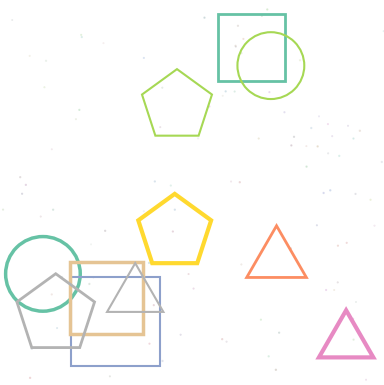[{"shape": "circle", "thickness": 2.5, "radius": 0.48, "center": [0.112, 0.289]}, {"shape": "square", "thickness": 2, "radius": 0.44, "center": [0.653, 0.877]}, {"shape": "triangle", "thickness": 2, "radius": 0.45, "center": [0.718, 0.324]}, {"shape": "square", "thickness": 1.5, "radius": 0.58, "center": [0.3, 0.166]}, {"shape": "triangle", "thickness": 3, "radius": 0.41, "center": [0.899, 0.112]}, {"shape": "circle", "thickness": 1.5, "radius": 0.43, "center": [0.704, 0.83]}, {"shape": "pentagon", "thickness": 1.5, "radius": 0.48, "center": [0.46, 0.725]}, {"shape": "pentagon", "thickness": 3, "radius": 0.5, "center": [0.454, 0.397]}, {"shape": "square", "thickness": 2.5, "radius": 0.47, "center": [0.277, 0.226]}, {"shape": "pentagon", "thickness": 2, "radius": 0.53, "center": [0.145, 0.183]}, {"shape": "triangle", "thickness": 1.5, "radius": 0.42, "center": [0.351, 0.232]}]